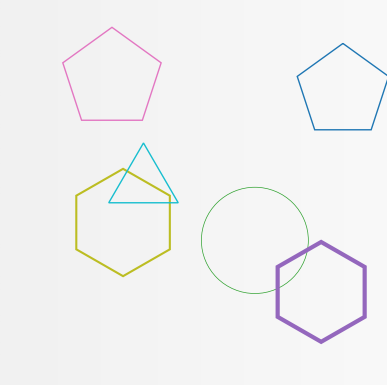[{"shape": "pentagon", "thickness": 1, "radius": 0.62, "center": [0.885, 0.763]}, {"shape": "circle", "thickness": 0.5, "radius": 0.69, "center": [0.658, 0.376]}, {"shape": "hexagon", "thickness": 3, "radius": 0.65, "center": [0.829, 0.242]}, {"shape": "pentagon", "thickness": 1, "radius": 0.67, "center": [0.289, 0.796]}, {"shape": "hexagon", "thickness": 1.5, "radius": 0.7, "center": [0.318, 0.422]}, {"shape": "triangle", "thickness": 1, "radius": 0.52, "center": [0.37, 0.525]}]